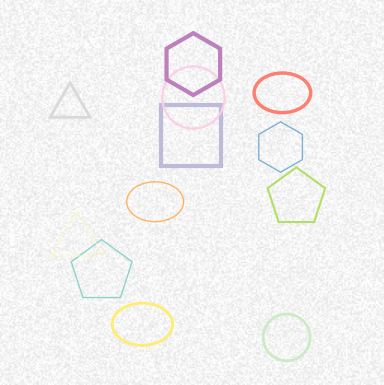[{"shape": "pentagon", "thickness": 1, "radius": 0.42, "center": [0.264, 0.294]}, {"shape": "triangle", "thickness": 0.5, "radius": 0.39, "center": [0.2, 0.374]}, {"shape": "square", "thickness": 3, "radius": 0.39, "center": [0.496, 0.648]}, {"shape": "oval", "thickness": 2.5, "radius": 0.37, "center": [0.734, 0.759]}, {"shape": "hexagon", "thickness": 1, "radius": 0.33, "center": [0.729, 0.618]}, {"shape": "oval", "thickness": 1, "radius": 0.37, "center": [0.403, 0.476]}, {"shape": "pentagon", "thickness": 1.5, "radius": 0.39, "center": [0.77, 0.487]}, {"shape": "circle", "thickness": 1.5, "radius": 0.4, "center": [0.502, 0.747]}, {"shape": "triangle", "thickness": 2, "radius": 0.3, "center": [0.182, 0.725]}, {"shape": "hexagon", "thickness": 3, "radius": 0.4, "center": [0.502, 0.833]}, {"shape": "circle", "thickness": 2, "radius": 0.3, "center": [0.745, 0.124]}, {"shape": "oval", "thickness": 2, "radius": 0.39, "center": [0.37, 0.158]}]